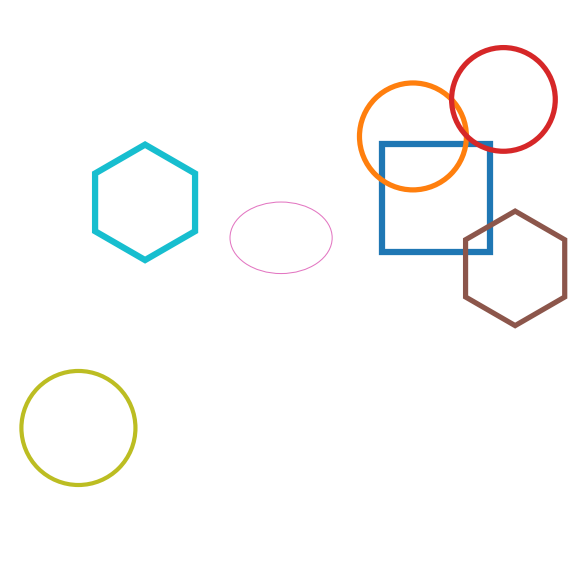[{"shape": "square", "thickness": 3, "radius": 0.47, "center": [0.755, 0.656]}, {"shape": "circle", "thickness": 2.5, "radius": 0.46, "center": [0.715, 0.763]}, {"shape": "circle", "thickness": 2.5, "radius": 0.45, "center": [0.872, 0.827]}, {"shape": "hexagon", "thickness": 2.5, "radius": 0.5, "center": [0.892, 0.534]}, {"shape": "oval", "thickness": 0.5, "radius": 0.44, "center": [0.487, 0.587]}, {"shape": "circle", "thickness": 2, "radius": 0.49, "center": [0.136, 0.258]}, {"shape": "hexagon", "thickness": 3, "radius": 0.5, "center": [0.251, 0.649]}]